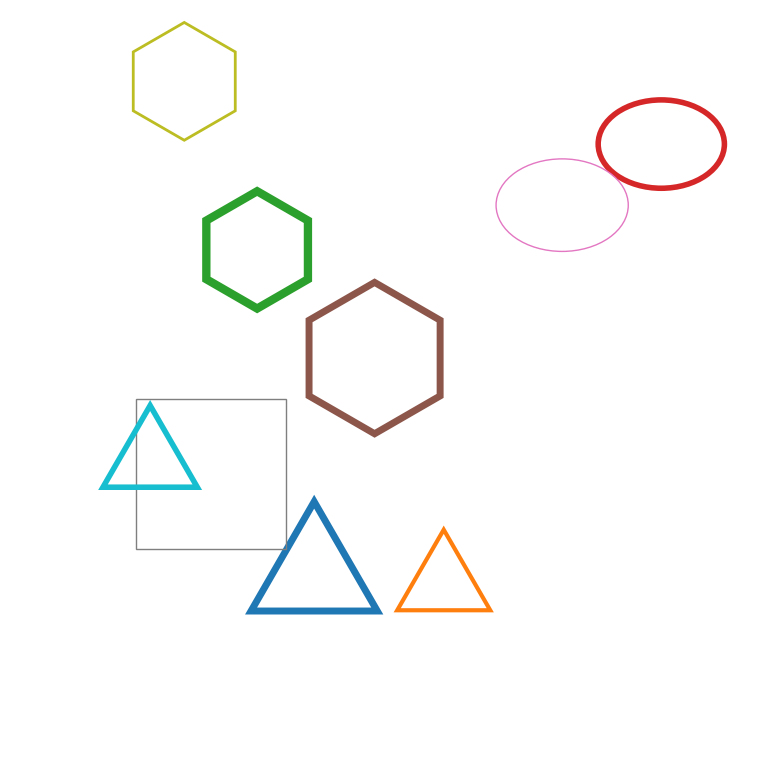[{"shape": "triangle", "thickness": 2.5, "radius": 0.47, "center": [0.408, 0.254]}, {"shape": "triangle", "thickness": 1.5, "radius": 0.35, "center": [0.576, 0.242]}, {"shape": "hexagon", "thickness": 3, "radius": 0.38, "center": [0.334, 0.675]}, {"shape": "oval", "thickness": 2, "radius": 0.41, "center": [0.859, 0.813]}, {"shape": "hexagon", "thickness": 2.5, "radius": 0.49, "center": [0.486, 0.535]}, {"shape": "oval", "thickness": 0.5, "radius": 0.43, "center": [0.73, 0.734]}, {"shape": "square", "thickness": 0.5, "radius": 0.49, "center": [0.274, 0.384]}, {"shape": "hexagon", "thickness": 1, "radius": 0.38, "center": [0.239, 0.894]}, {"shape": "triangle", "thickness": 2, "radius": 0.35, "center": [0.195, 0.403]}]